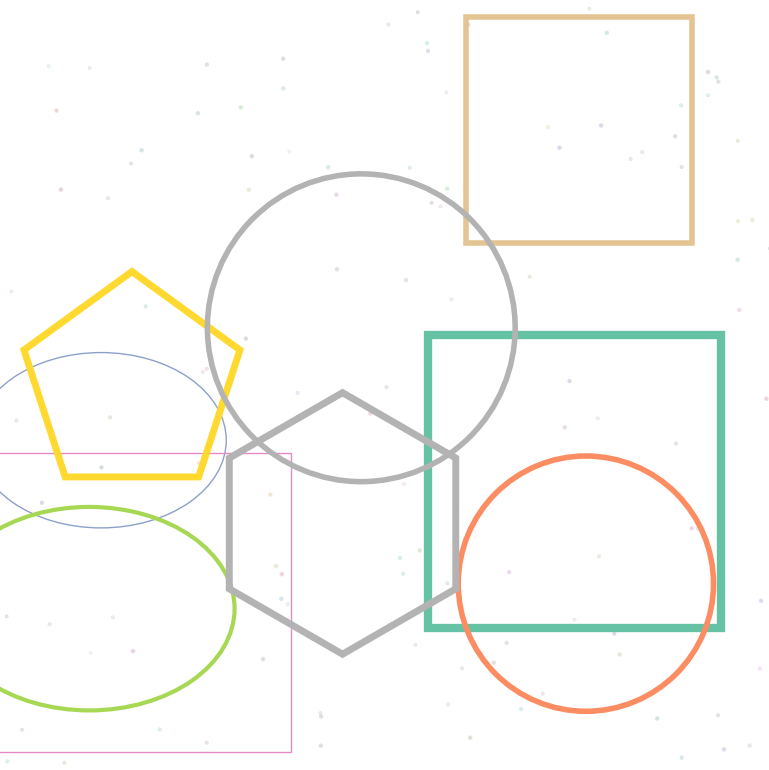[{"shape": "square", "thickness": 3, "radius": 0.95, "center": [0.746, 0.375]}, {"shape": "circle", "thickness": 2, "radius": 0.83, "center": [0.761, 0.242]}, {"shape": "oval", "thickness": 0.5, "radius": 0.81, "center": [0.131, 0.428]}, {"shape": "square", "thickness": 0.5, "radius": 0.97, "center": [0.183, 0.218]}, {"shape": "oval", "thickness": 1.5, "radius": 0.94, "center": [0.116, 0.21]}, {"shape": "pentagon", "thickness": 2.5, "radius": 0.74, "center": [0.171, 0.5]}, {"shape": "square", "thickness": 2, "radius": 0.73, "center": [0.752, 0.831]}, {"shape": "circle", "thickness": 2, "radius": 1.0, "center": [0.469, 0.574]}, {"shape": "hexagon", "thickness": 2.5, "radius": 0.85, "center": [0.445, 0.32]}]